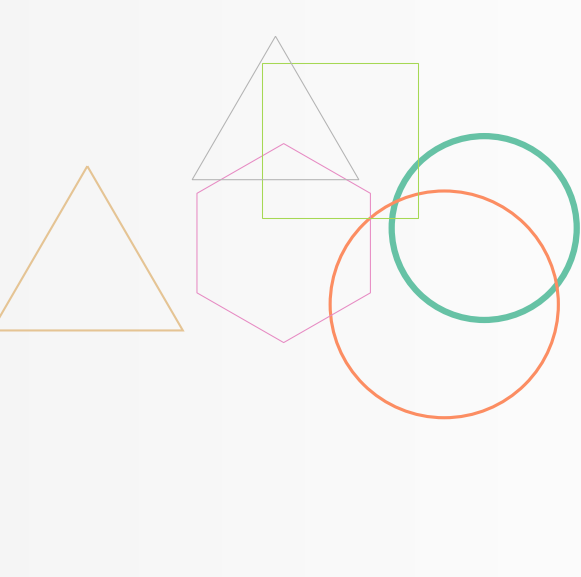[{"shape": "circle", "thickness": 3, "radius": 0.8, "center": [0.833, 0.604]}, {"shape": "circle", "thickness": 1.5, "radius": 0.98, "center": [0.764, 0.472]}, {"shape": "hexagon", "thickness": 0.5, "radius": 0.86, "center": [0.488, 0.578]}, {"shape": "square", "thickness": 0.5, "radius": 0.67, "center": [0.585, 0.755]}, {"shape": "triangle", "thickness": 1, "radius": 0.95, "center": [0.15, 0.522]}, {"shape": "triangle", "thickness": 0.5, "radius": 0.83, "center": [0.474, 0.771]}]